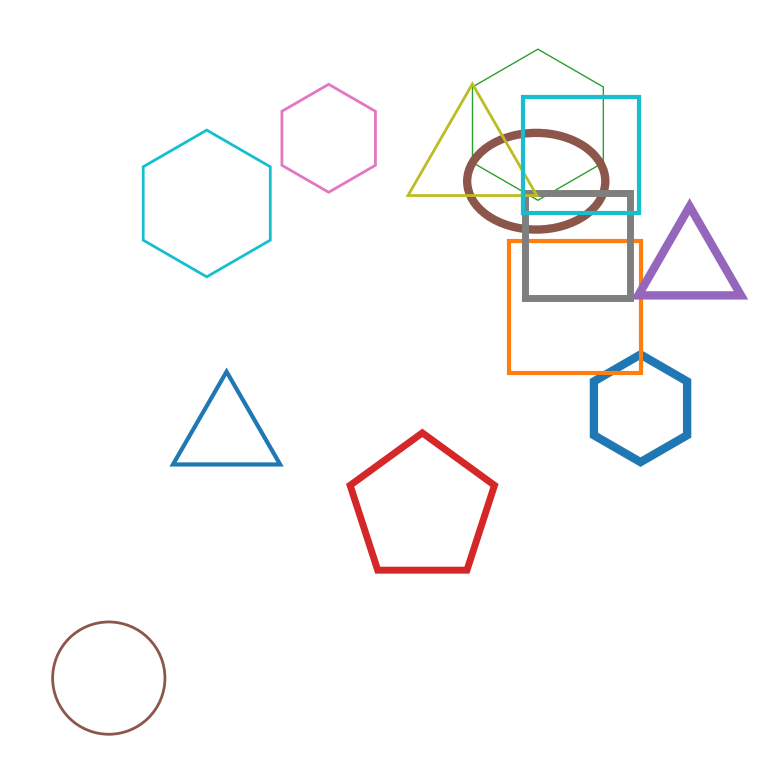[{"shape": "triangle", "thickness": 1.5, "radius": 0.4, "center": [0.294, 0.437]}, {"shape": "hexagon", "thickness": 3, "radius": 0.35, "center": [0.832, 0.47]}, {"shape": "square", "thickness": 1.5, "radius": 0.43, "center": [0.747, 0.601]}, {"shape": "hexagon", "thickness": 0.5, "radius": 0.49, "center": [0.699, 0.838]}, {"shape": "pentagon", "thickness": 2.5, "radius": 0.49, "center": [0.548, 0.339]}, {"shape": "triangle", "thickness": 3, "radius": 0.39, "center": [0.896, 0.655]}, {"shape": "oval", "thickness": 3, "radius": 0.45, "center": [0.696, 0.765]}, {"shape": "circle", "thickness": 1, "radius": 0.36, "center": [0.141, 0.119]}, {"shape": "hexagon", "thickness": 1, "radius": 0.35, "center": [0.427, 0.82]}, {"shape": "square", "thickness": 2.5, "radius": 0.34, "center": [0.75, 0.681]}, {"shape": "triangle", "thickness": 1, "radius": 0.48, "center": [0.614, 0.794]}, {"shape": "square", "thickness": 1.5, "radius": 0.38, "center": [0.755, 0.798]}, {"shape": "hexagon", "thickness": 1, "radius": 0.48, "center": [0.268, 0.736]}]